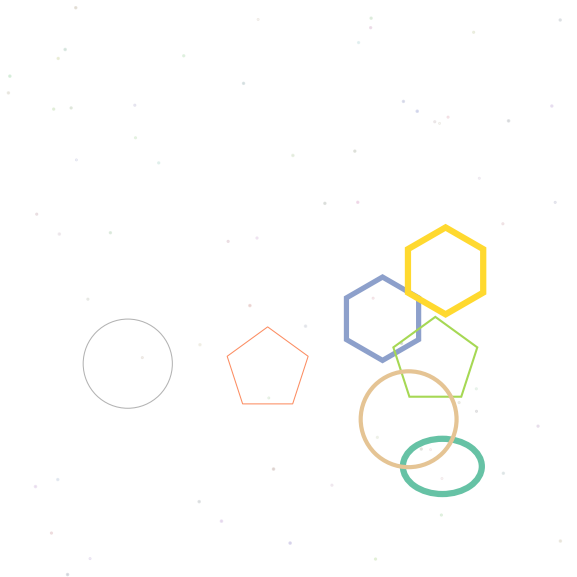[{"shape": "oval", "thickness": 3, "radius": 0.34, "center": [0.766, 0.191]}, {"shape": "pentagon", "thickness": 0.5, "radius": 0.37, "center": [0.463, 0.359]}, {"shape": "hexagon", "thickness": 2.5, "radius": 0.36, "center": [0.662, 0.447]}, {"shape": "pentagon", "thickness": 1, "radius": 0.38, "center": [0.754, 0.374]}, {"shape": "hexagon", "thickness": 3, "radius": 0.38, "center": [0.772, 0.53]}, {"shape": "circle", "thickness": 2, "radius": 0.42, "center": [0.708, 0.273]}, {"shape": "circle", "thickness": 0.5, "radius": 0.39, "center": [0.221, 0.369]}]